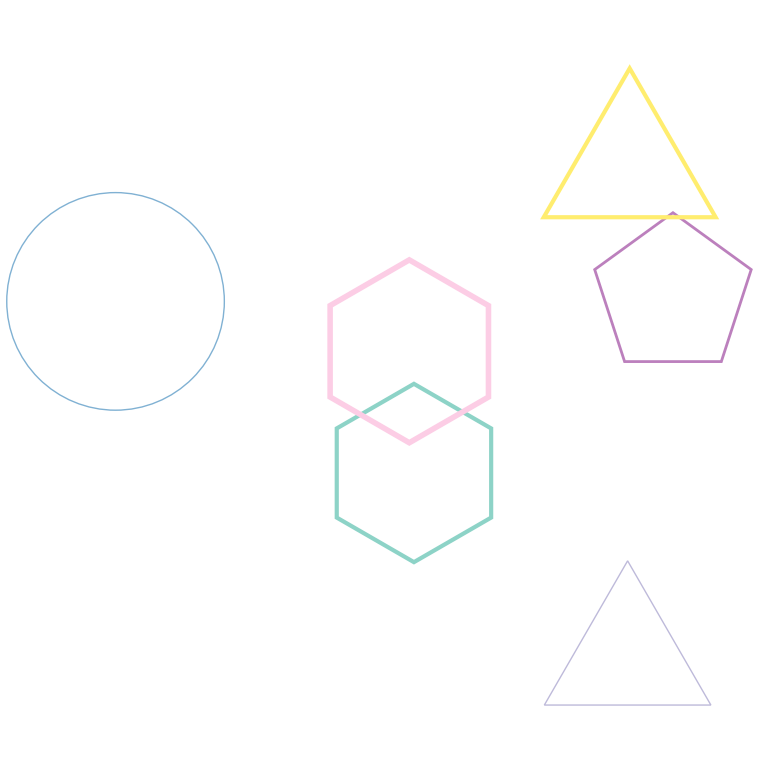[{"shape": "hexagon", "thickness": 1.5, "radius": 0.58, "center": [0.538, 0.386]}, {"shape": "triangle", "thickness": 0.5, "radius": 0.62, "center": [0.815, 0.147]}, {"shape": "circle", "thickness": 0.5, "radius": 0.71, "center": [0.15, 0.609]}, {"shape": "hexagon", "thickness": 2, "radius": 0.59, "center": [0.532, 0.544]}, {"shape": "pentagon", "thickness": 1, "radius": 0.53, "center": [0.874, 0.617]}, {"shape": "triangle", "thickness": 1.5, "radius": 0.64, "center": [0.818, 0.782]}]